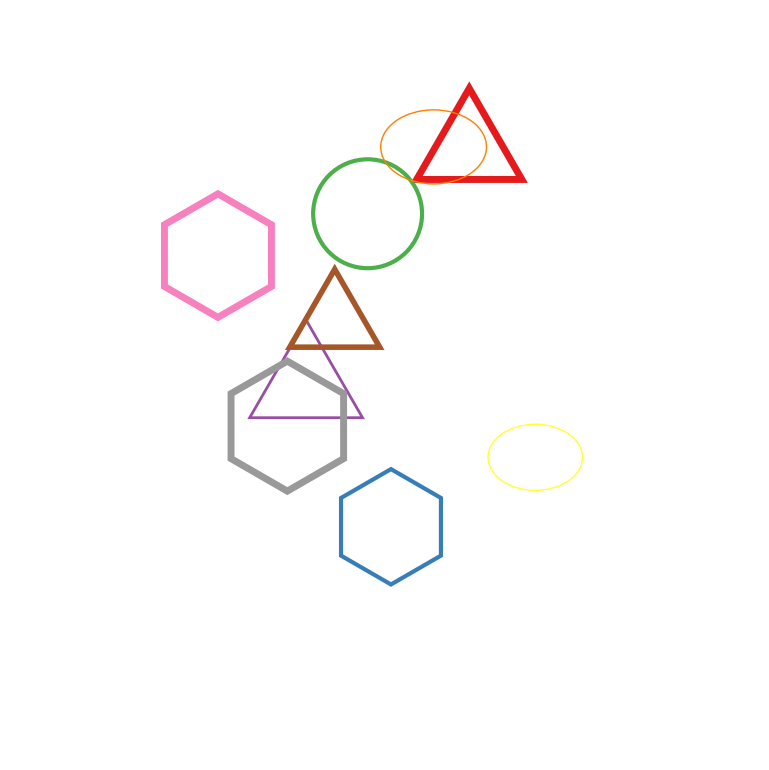[{"shape": "triangle", "thickness": 2.5, "radius": 0.39, "center": [0.609, 0.806]}, {"shape": "hexagon", "thickness": 1.5, "radius": 0.37, "center": [0.508, 0.316]}, {"shape": "circle", "thickness": 1.5, "radius": 0.35, "center": [0.477, 0.722]}, {"shape": "triangle", "thickness": 1, "radius": 0.42, "center": [0.398, 0.5]}, {"shape": "oval", "thickness": 0.5, "radius": 0.34, "center": [0.563, 0.809]}, {"shape": "oval", "thickness": 0.5, "radius": 0.31, "center": [0.695, 0.406]}, {"shape": "triangle", "thickness": 2, "radius": 0.34, "center": [0.435, 0.583]}, {"shape": "hexagon", "thickness": 2.5, "radius": 0.4, "center": [0.283, 0.668]}, {"shape": "hexagon", "thickness": 2.5, "radius": 0.42, "center": [0.373, 0.447]}]